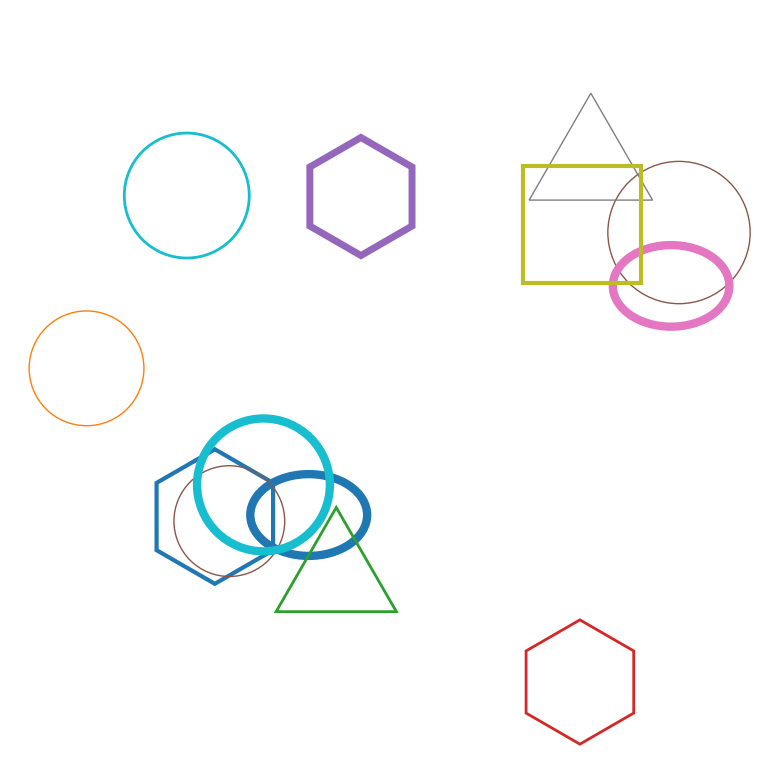[{"shape": "oval", "thickness": 3, "radius": 0.38, "center": [0.401, 0.331]}, {"shape": "hexagon", "thickness": 1.5, "radius": 0.44, "center": [0.279, 0.329]}, {"shape": "circle", "thickness": 0.5, "radius": 0.37, "center": [0.112, 0.522]}, {"shape": "triangle", "thickness": 1, "radius": 0.45, "center": [0.437, 0.251]}, {"shape": "hexagon", "thickness": 1, "radius": 0.4, "center": [0.753, 0.114]}, {"shape": "hexagon", "thickness": 2.5, "radius": 0.38, "center": [0.469, 0.745]}, {"shape": "circle", "thickness": 0.5, "radius": 0.46, "center": [0.882, 0.698]}, {"shape": "circle", "thickness": 0.5, "radius": 0.36, "center": [0.298, 0.323]}, {"shape": "oval", "thickness": 3, "radius": 0.38, "center": [0.872, 0.629]}, {"shape": "triangle", "thickness": 0.5, "radius": 0.46, "center": [0.767, 0.786]}, {"shape": "square", "thickness": 1.5, "radius": 0.38, "center": [0.756, 0.709]}, {"shape": "circle", "thickness": 3, "radius": 0.43, "center": [0.342, 0.37]}, {"shape": "circle", "thickness": 1, "radius": 0.41, "center": [0.243, 0.746]}]